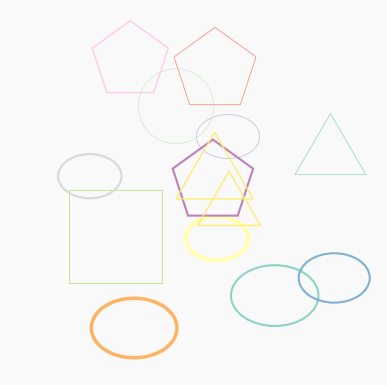[{"shape": "triangle", "thickness": 0.5, "radius": 0.53, "center": [0.853, 0.599]}, {"shape": "oval", "thickness": 1.5, "radius": 0.56, "center": [0.709, 0.232]}, {"shape": "oval", "thickness": 3, "radius": 0.4, "center": [0.56, 0.381]}, {"shape": "oval", "thickness": 0.5, "radius": 0.41, "center": [0.588, 0.645]}, {"shape": "pentagon", "thickness": 0.5, "radius": 0.56, "center": [0.555, 0.818]}, {"shape": "oval", "thickness": 1.5, "radius": 0.46, "center": [0.862, 0.278]}, {"shape": "oval", "thickness": 2.5, "radius": 0.55, "center": [0.346, 0.148]}, {"shape": "square", "thickness": 0.5, "radius": 0.6, "center": [0.298, 0.386]}, {"shape": "pentagon", "thickness": 1, "radius": 0.52, "center": [0.336, 0.843]}, {"shape": "oval", "thickness": 1.5, "radius": 0.41, "center": [0.232, 0.542]}, {"shape": "pentagon", "thickness": 1.5, "radius": 0.55, "center": [0.549, 0.528]}, {"shape": "circle", "thickness": 0.5, "radius": 0.49, "center": [0.454, 0.724]}, {"shape": "triangle", "thickness": 1, "radius": 0.58, "center": [0.554, 0.541]}, {"shape": "triangle", "thickness": 1, "radius": 0.47, "center": [0.591, 0.461]}]